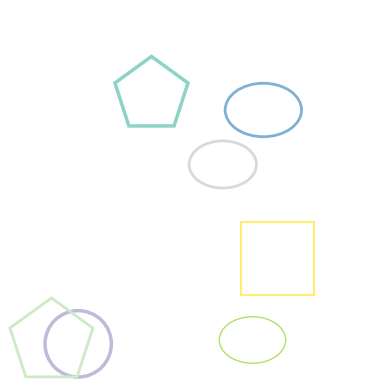[{"shape": "pentagon", "thickness": 2.5, "radius": 0.5, "center": [0.393, 0.754]}, {"shape": "circle", "thickness": 2.5, "radius": 0.43, "center": [0.203, 0.107]}, {"shape": "oval", "thickness": 2, "radius": 0.5, "center": [0.684, 0.714]}, {"shape": "oval", "thickness": 1, "radius": 0.43, "center": [0.656, 0.117]}, {"shape": "oval", "thickness": 2, "radius": 0.44, "center": [0.579, 0.573]}, {"shape": "pentagon", "thickness": 2, "radius": 0.57, "center": [0.134, 0.113]}, {"shape": "square", "thickness": 1.5, "radius": 0.48, "center": [0.721, 0.328]}]